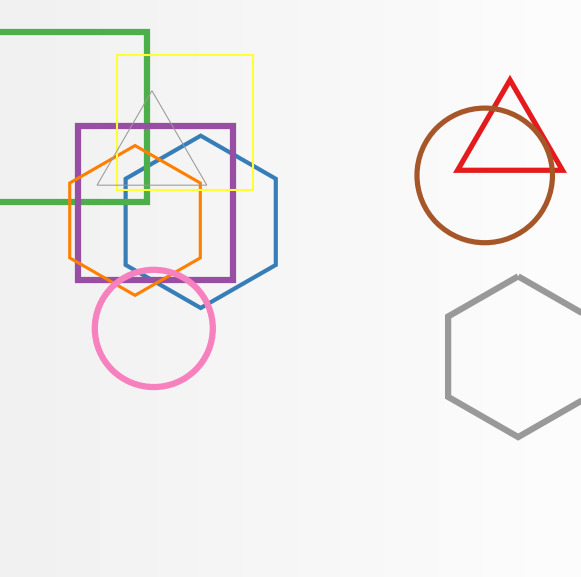[{"shape": "triangle", "thickness": 2.5, "radius": 0.52, "center": [0.877, 0.756]}, {"shape": "hexagon", "thickness": 2, "radius": 0.75, "center": [0.345, 0.615]}, {"shape": "square", "thickness": 3, "radius": 0.74, "center": [0.106, 0.796]}, {"shape": "square", "thickness": 3, "radius": 0.67, "center": [0.268, 0.648]}, {"shape": "hexagon", "thickness": 1.5, "radius": 0.65, "center": [0.232, 0.617]}, {"shape": "square", "thickness": 1, "radius": 0.58, "center": [0.319, 0.788]}, {"shape": "circle", "thickness": 2.5, "radius": 0.58, "center": [0.834, 0.695]}, {"shape": "circle", "thickness": 3, "radius": 0.51, "center": [0.265, 0.43]}, {"shape": "hexagon", "thickness": 3, "radius": 0.7, "center": [0.891, 0.381]}, {"shape": "triangle", "thickness": 0.5, "radius": 0.55, "center": [0.261, 0.733]}]